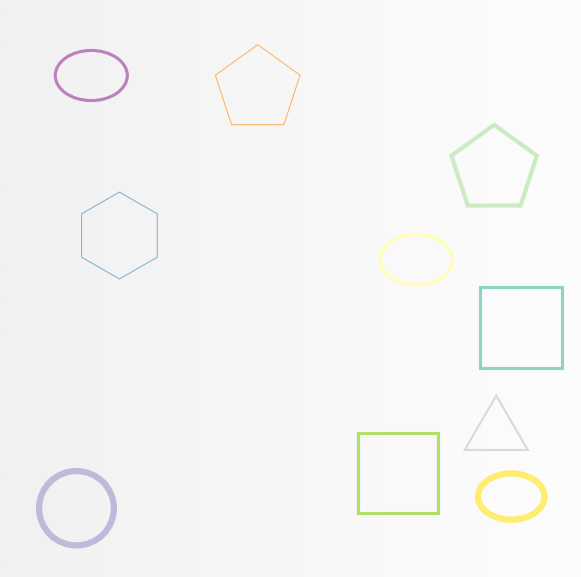[{"shape": "square", "thickness": 1.5, "radius": 0.35, "center": [0.896, 0.432]}, {"shape": "oval", "thickness": 1.5, "radius": 0.31, "center": [0.716, 0.549]}, {"shape": "circle", "thickness": 3, "radius": 0.32, "center": [0.132, 0.119]}, {"shape": "hexagon", "thickness": 0.5, "radius": 0.38, "center": [0.205, 0.591]}, {"shape": "pentagon", "thickness": 0.5, "radius": 0.38, "center": [0.443, 0.845]}, {"shape": "square", "thickness": 1.5, "radius": 0.35, "center": [0.685, 0.18]}, {"shape": "triangle", "thickness": 1, "radius": 0.31, "center": [0.854, 0.251]}, {"shape": "oval", "thickness": 1.5, "radius": 0.31, "center": [0.157, 0.868]}, {"shape": "pentagon", "thickness": 2, "radius": 0.39, "center": [0.85, 0.706]}, {"shape": "oval", "thickness": 3, "radius": 0.29, "center": [0.879, 0.139]}]